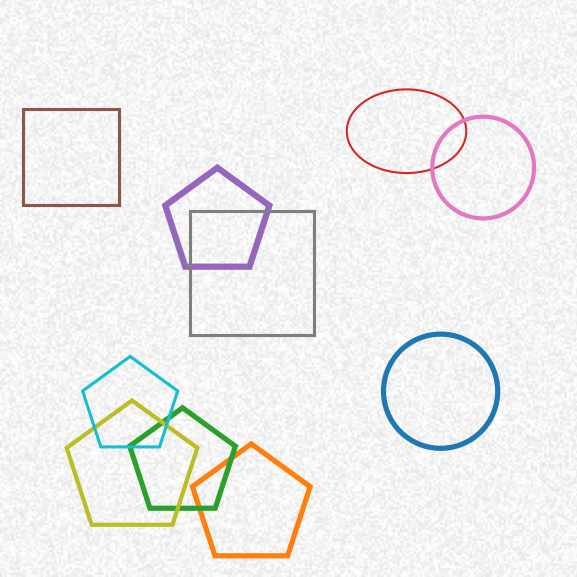[{"shape": "circle", "thickness": 2.5, "radius": 0.49, "center": [0.763, 0.322]}, {"shape": "pentagon", "thickness": 2.5, "radius": 0.54, "center": [0.435, 0.123]}, {"shape": "pentagon", "thickness": 2.5, "radius": 0.48, "center": [0.316, 0.197]}, {"shape": "oval", "thickness": 1, "radius": 0.52, "center": [0.704, 0.772]}, {"shape": "pentagon", "thickness": 3, "radius": 0.47, "center": [0.376, 0.614]}, {"shape": "square", "thickness": 1.5, "radius": 0.41, "center": [0.124, 0.727]}, {"shape": "circle", "thickness": 2, "radius": 0.44, "center": [0.837, 0.709]}, {"shape": "square", "thickness": 1.5, "radius": 0.54, "center": [0.436, 0.527]}, {"shape": "pentagon", "thickness": 2, "radius": 0.6, "center": [0.229, 0.187]}, {"shape": "pentagon", "thickness": 1.5, "radius": 0.43, "center": [0.225, 0.295]}]